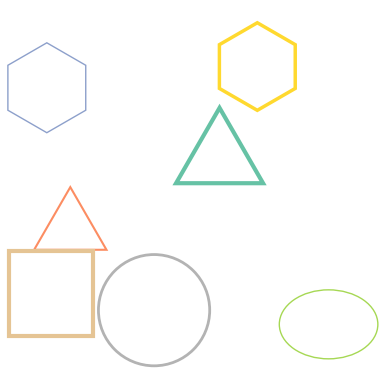[{"shape": "triangle", "thickness": 3, "radius": 0.65, "center": [0.57, 0.589]}, {"shape": "triangle", "thickness": 1.5, "radius": 0.54, "center": [0.183, 0.405]}, {"shape": "hexagon", "thickness": 1, "radius": 0.58, "center": [0.122, 0.772]}, {"shape": "oval", "thickness": 1, "radius": 0.64, "center": [0.853, 0.158]}, {"shape": "hexagon", "thickness": 2.5, "radius": 0.57, "center": [0.668, 0.827]}, {"shape": "square", "thickness": 3, "radius": 0.55, "center": [0.133, 0.238]}, {"shape": "circle", "thickness": 2, "radius": 0.72, "center": [0.4, 0.194]}]